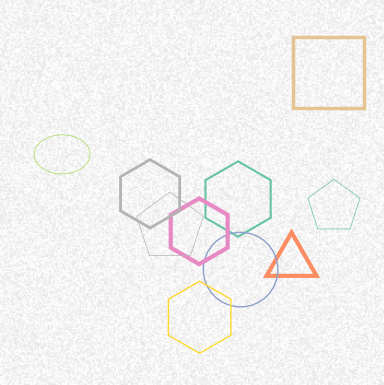[{"shape": "hexagon", "thickness": 1.5, "radius": 0.49, "center": [0.618, 0.483]}, {"shape": "pentagon", "thickness": 0.5, "radius": 0.36, "center": [0.867, 0.463]}, {"shape": "triangle", "thickness": 3, "radius": 0.38, "center": [0.757, 0.321]}, {"shape": "circle", "thickness": 1, "radius": 0.48, "center": [0.625, 0.3]}, {"shape": "hexagon", "thickness": 3, "radius": 0.43, "center": [0.517, 0.399]}, {"shape": "oval", "thickness": 0.5, "radius": 0.36, "center": [0.161, 0.599]}, {"shape": "hexagon", "thickness": 1, "radius": 0.47, "center": [0.519, 0.176]}, {"shape": "square", "thickness": 2.5, "radius": 0.46, "center": [0.852, 0.812]}, {"shape": "pentagon", "thickness": 0.5, "radius": 0.46, "center": [0.442, 0.41]}, {"shape": "hexagon", "thickness": 2, "radius": 0.44, "center": [0.39, 0.497]}]